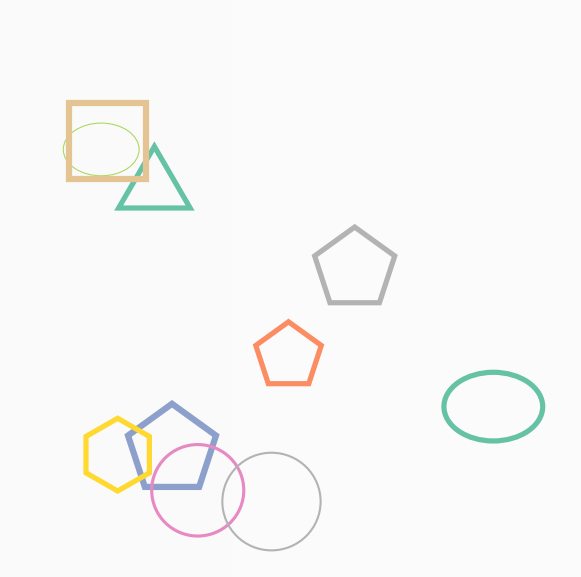[{"shape": "triangle", "thickness": 2.5, "radius": 0.36, "center": [0.266, 0.674]}, {"shape": "oval", "thickness": 2.5, "radius": 0.42, "center": [0.849, 0.295]}, {"shape": "pentagon", "thickness": 2.5, "radius": 0.3, "center": [0.496, 0.383]}, {"shape": "pentagon", "thickness": 3, "radius": 0.4, "center": [0.296, 0.22]}, {"shape": "circle", "thickness": 1.5, "radius": 0.4, "center": [0.34, 0.15]}, {"shape": "oval", "thickness": 0.5, "radius": 0.33, "center": [0.174, 0.74]}, {"shape": "hexagon", "thickness": 2.5, "radius": 0.31, "center": [0.202, 0.212]}, {"shape": "square", "thickness": 3, "radius": 0.33, "center": [0.185, 0.755]}, {"shape": "pentagon", "thickness": 2.5, "radius": 0.36, "center": [0.61, 0.534]}, {"shape": "circle", "thickness": 1, "radius": 0.42, "center": [0.467, 0.131]}]